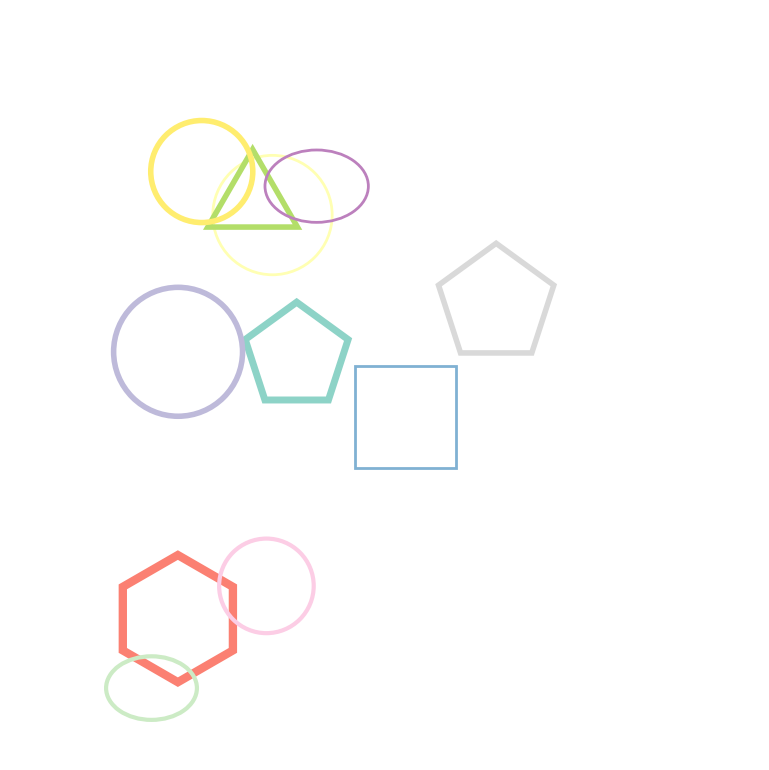[{"shape": "pentagon", "thickness": 2.5, "radius": 0.35, "center": [0.385, 0.537]}, {"shape": "circle", "thickness": 1, "radius": 0.39, "center": [0.354, 0.721]}, {"shape": "circle", "thickness": 2, "radius": 0.42, "center": [0.231, 0.543]}, {"shape": "hexagon", "thickness": 3, "radius": 0.41, "center": [0.231, 0.197]}, {"shape": "square", "thickness": 1, "radius": 0.33, "center": [0.527, 0.459]}, {"shape": "triangle", "thickness": 2, "radius": 0.34, "center": [0.328, 0.739]}, {"shape": "circle", "thickness": 1.5, "radius": 0.31, "center": [0.346, 0.239]}, {"shape": "pentagon", "thickness": 2, "radius": 0.39, "center": [0.644, 0.605]}, {"shape": "oval", "thickness": 1, "radius": 0.34, "center": [0.411, 0.758]}, {"shape": "oval", "thickness": 1.5, "radius": 0.29, "center": [0.197, 0.106]}, {"shape": "circle", "thickness": 2, "radius": 0.33, "center": [0.262, 0.777]}]